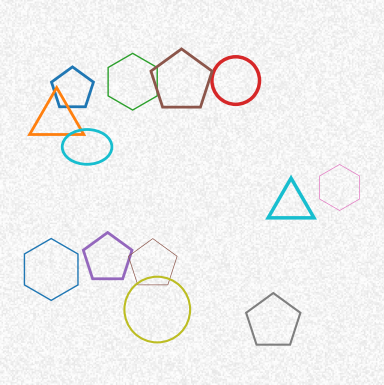[{"shape": "hexagon", "thickness": 1, "radius": 0.4, "center": [0.133, 0.3]}, {"shape": "pentagon", "thickness": 2, "radius": 0.29, "center": [0.188, 0.769]}, {"shape": "triangle", "thickness": 2, "radius": 0.41, "center": [0.147, 0.691]}, {"shape": "hexagon", "thickness": 1, "radius": 0.37, "center": [0.345, 0.788]}, {"shape": "circle", "thickness": 2.5, "radius": 0.31, "center": [0.612, 0.791]}, {"shape": "pentagon", "thickness": 2, "radius": 0.33, "center": [0.28, 0.33]}, {"shape": "pentagon", "thickness": 0.5, "radius": 0.33, "center": [0.397, 0.314]}, {"shape": "pentagon", "thickness": 2, "radius": 0.42, "center": [0.472, 0.789]}, {"shape": "hexagon", "thickness": 0.5, "radius": 0.3, "center": [0.882, 0.513]}, {"shape": "pentagon", "thickness": 1.5, "radius": 0.37, "center": [0.71, 0.165]}, {"shape": "circle", "thickness": 1.5, "radius": 0.43, "center": [0.408, 0.196]}, {"shape": "oval", "thickness": 2, "radius": 0.32, "center": [0.226, 0.618]}, {"shape": "triangle", "thickness": 2.5, "radius": 0.34, "center": [0.756, 0.469]}]